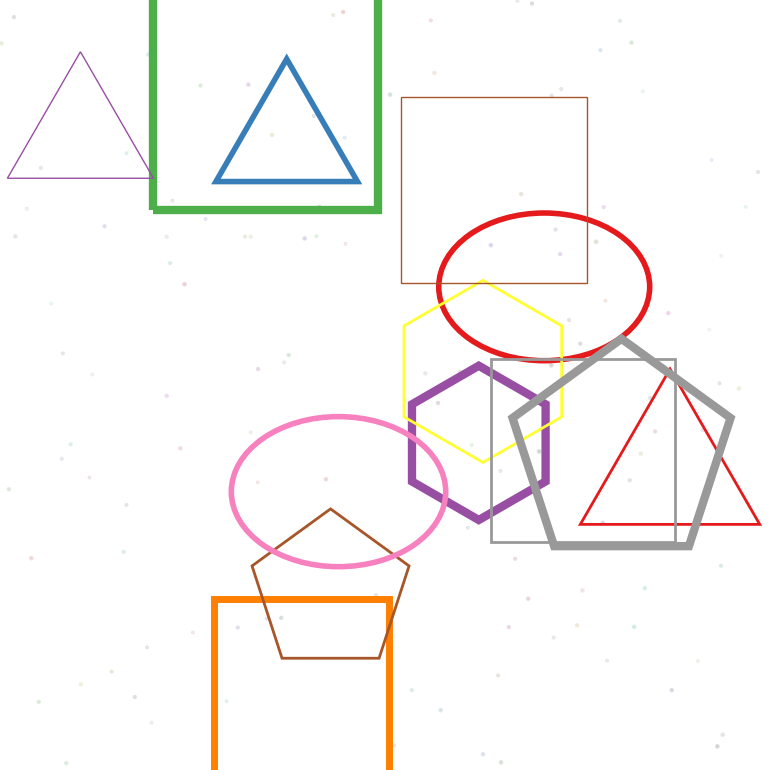[{"shape": "oval", "thickness": 2, "radius": 0.68, "center": [0.707, 0.627]}, {"shape": "triangle", "thickness": 1, "radius": 0.67, "center": [0.87, 0.386]}, {"shape": "triangle", "thickness": 2, "radius": 0.53, "center": [0.372, 0.817]}, {"shape": "square", "thickness": 3, "radius": 0.73, "center": [0.345, 0.873]}, {"shape": "hexagon", "thickness": 3, "radius": 0.5, "center": [0.622, 0.425]}, {"shape": "triangle", "thickness": 0.5, "radius": 0.55, "center": [0.104, 0.823]}, {"shape": "square", "thickness": 2.5, "radius": 0.57, "center": [0.392, 0.109]}, {"shape": "hexagon", "thickness": 1, "radius": 0.59, "center": [0.627, 0.518]}, {"shape": "square", "thickness": 0.5, "radius": 0.6, "center": [0.642, 0.754]}, {"shape": "pentagon", "thickness": 1, "radius": 0.54, "center": [0.429, 0.232]}, {"shape": "oval", "thickness": 2, "radius": 0.7, "center": [0.44, 0.361]}, {"shape": "pentagon", "thickness": 3, "radius": 0.74, "center": [0.807, 0.411]}, {"shape": "square", "thickness": 1, "radius": 0.6, "center": [0.757, 0.415]}]